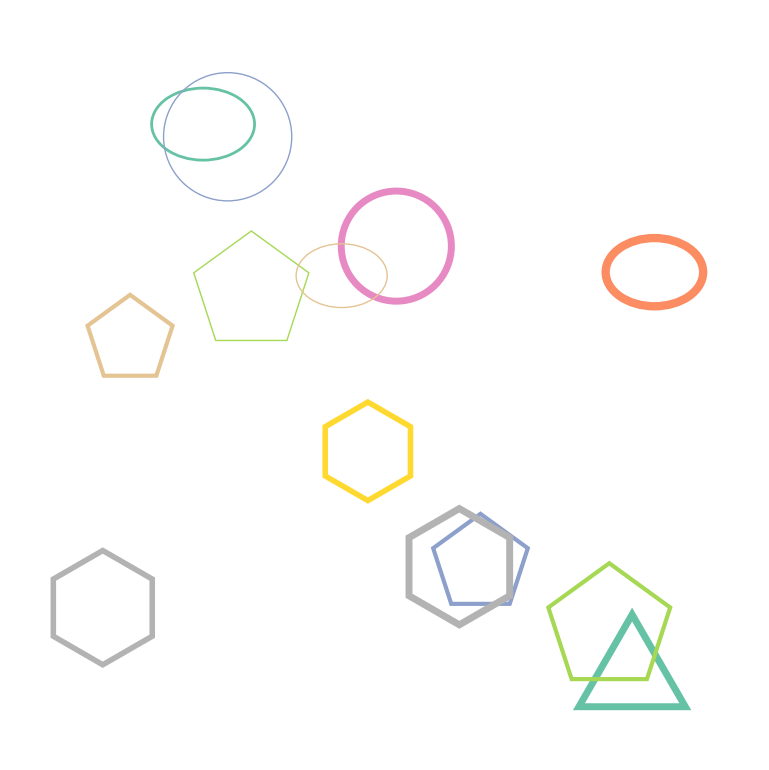[{"shape": "triangle", "thickness": 2.5, "radius": 0.4, "center": [0.821, 0.122]}, {"shape": "oval", "thickness": 1, "radius": 0.33, "center": [0.264, 0.839]}, {"shape": "oval", "thickness": 3, "radius": 0.32, "center": [0.85, 0.647]}, {"shape": "pentagon", "thickness": 1.5, "radius": 0.32, "center": [0.624, 0.268]}, {"shape": "circle", "thickness": 0.5, "radius": 0.42, "center": [0.296, 0.822]}, {"shape": "circle", "thickness": 2.5, "radius": 0.36, "center": [0.515, 0.68]}, {"shape": "pentagon", "thickness": 0.5, "radius": 0.39, "center": [0.326, 0.621]}, {"shape": "pentagon", "thickness": 1.5, "radius": 0.42, "center": [0.791, 0.185]}, {"shape": "hexagon", "thickness": 2, "radius": 0.32, "center": [0.478, 0.414]}, {"shape": "oval", "thickness": 0.5, "radius": 0.3, "center": [0.444, 0.642]}, {"shape": "pentagon", "thickness": 1.5, "radius": 0.29, "center": [0.169, 0.559]}, {"shape": "hexagon", "thickness": 2, "radius": 0.37, "center": [0.133, 0.211]}, {"shape": "hexagon", "thickness": 2.5, "radius": 0.38, "center": [0.597, 0.264]}]